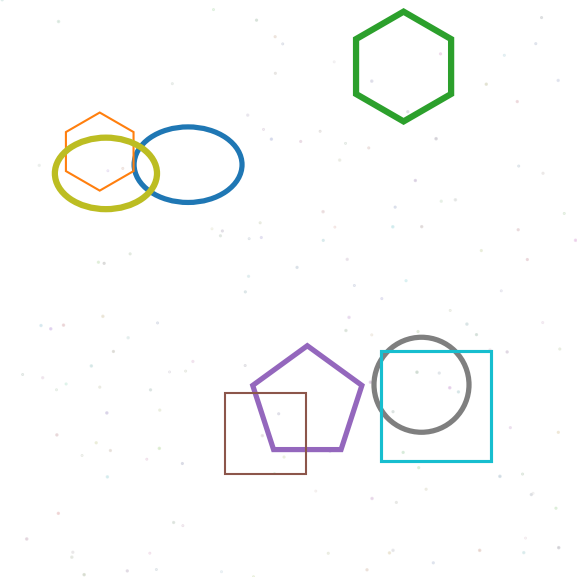[{"shape": "oval", "thickness": 2.5, "radius": 0.47, "center": [0.326, 0.714]}, {"shape": "hexagon", "thickness": 1, "radius": 0.34, "center": [0.173, 0.737]}, {"shape": "hexagon", "thickness": 3, "radius": 0.48, "center": [0.699, 0.884]}, {"shape": "pentagon", "thickness": 2.5, "radius": 0.5, "center": [0.532, 0.301]}, {"shape": "square", "thickness": 1, "radius": 0.35, "center": [0.46, 0.249]}, {"shape": "circle", "thickness": 2.5, "radius": 0.41, "center": [0.73, 0.333]}, {"shape": "oval", "thickness": 3, "radius": 0.44, "center": [0.183, 0.699]}, {"shape": "square", "thickness": 1.5, "radius": 0.48, "center": [0.755, 0.296]}]